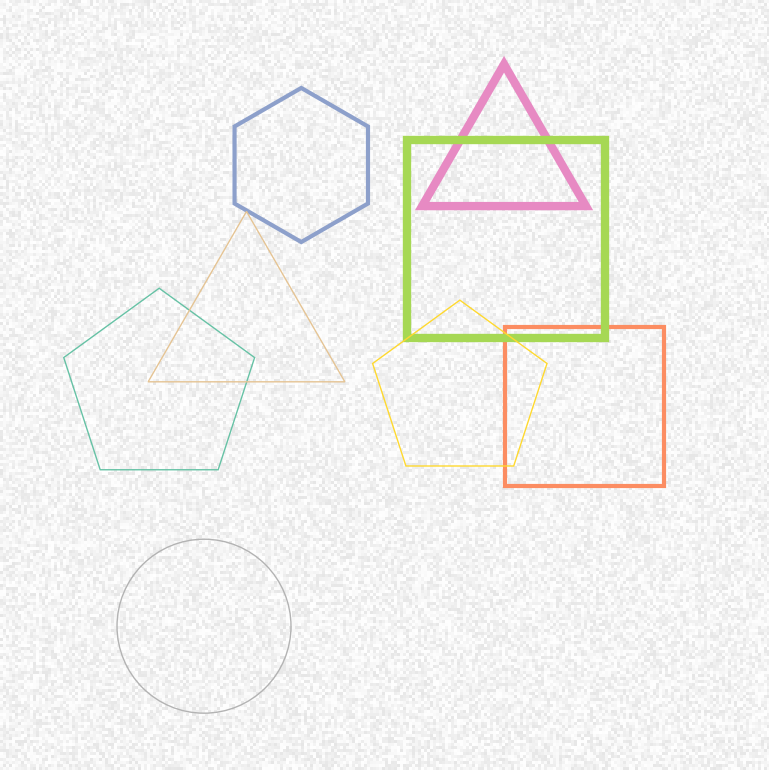[{"shape": "pentagon", "thickness": 0.5, "radius": 0.65, "center": [0.207, 0.495]}, {"shape": "square", "thickness": 1.5, "radius": 0.52, "center": [0.759, 0.471]}, {"shape": "hexagon", "thickness": 1.5, "radius": 0.5, "center": [0.391, 0.786]}, {"shape": "triangle", "thickness": 3, "radius": 0.61, "center": [0.655, 0.794]}, {"shape": "square", "thickness": 3, "radius": 0.64, "center": [0.658, 0.69]}, {"shape": "pentagon", "thickness": 0.5, "radius": 0.6, "center": [0.597, 0.491]}, {"shape": "triangle", "thickness": 0.5, "radius": 0.74, "center": [0.32, 0.578]}, {"shape": "circle", "thickness": 0.5, "radius": 0.56, "center": [0.265, 0.187]}]